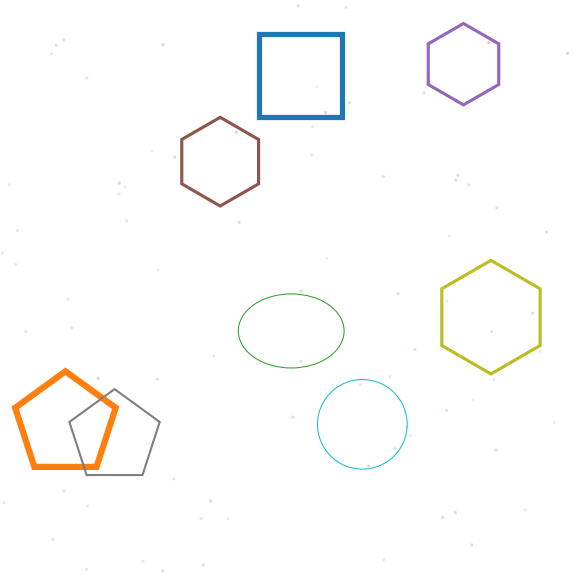[{"shape": "square", "thickness": 2.5, "radius": 0.36, "center": [0.521, 0.869]}, {"shape": "pentagon", "thickness": 3, "radius": 0.46, "center": [0.113, 0.265]}, {"shape": "oval", "thickness": 0.5, "radius": 0.46, "center": [0.504, 0.426]}, {"shape": "hexagon", "thickness": 1.5, "radius": 0.35, "center": [0.803, 0.888]}, {"shape": "hexagon", "thickness": 1.5, "radius": 0.38, "center": [0.381, 0.719]}, {"shape": "pentagon", "thickness": 1, "radius": 0.41, "center": [0.198, 0.243]}, {"shape": "hexagon", "thickness": 1.5, "radius": 0.49, "center": [0.85, 0.45]}, {"shape": "circle", "thickness": 0.5, "radius": 0.39, "center": [0.627, 0.264]}]